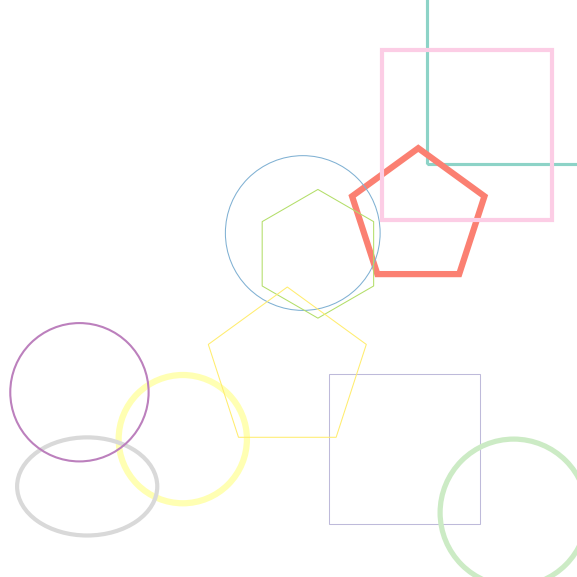[{"shape": "square", "thickness": 1.5, "radius": 0.73, "center": [0.884, 0.861]}, {"shape": "circle", "thickness": 3, "radius": 0.56, "center": [0.317, 0.239]}, {"shape": "square", "thickness": 0.5, "radius": 0.65, "center": [0.701, 0.222]}, {"shape": "pentagon", "thickness": 3, "radius": 0.6, "center": [0.724, 0.622]}, {"shape": "circle", "thickness": 0.5, "radius": 0.67, "center": [0.524, 0.596]}, {"shape": "hexagon", "thickness": 0.5, "radius": 0.56, "center": [0.55, 0.56]}, {"shape": "square", "thickness": 2, "radius": 0.73, "center": [0.809, 0.766]}, {"shape": "oval", "thickness": 2, "radius": 0.61, "center": [0.151, 0.157]}, {"shape": "circle", "thickness": 1, "radius": 0.6, "center": [0.138, 0.32]}, {"shape": "circle", "thickness": 2.5, "radius": 0.64, "center": [0.89, 0.111]}, {"shape": "pentagon", "thickness": 0.5, "radius": 0.72, "center": [0.498, 0.358]}]